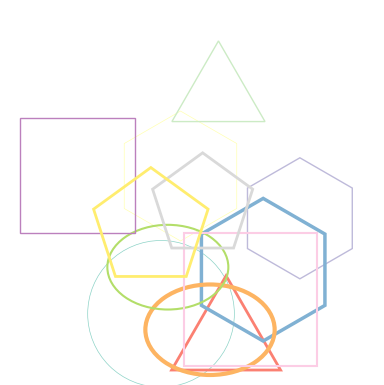[{"shape": "circle", "thickness": 0.5, "radius": 0.95, "center": [0.418, 0.185]}, {"shape": "hexagon", "thickness": 0.5, "radius": 0.84, "center": [0.469, 0.543]}, {"shape": "hexagon", "thickness": 1, "radius": 0.79, "center": [0.779, 0.433]}, {"shape": "triangle", "thickness": 2, "radius": 0.82, "center": [0.587, 0.121]}, {"shape": "hexagon", "thickness": 2.5, "radius": 0.93, "center": [0.684, 0.299]}, {"shape": "oval", "thickness": 3, "radius": 0.84, "center": [0.545, 0.144]}, {"shape": "oval", "thickness": 1.5, "radius": 0.79, "center": [0.436, 0.306]}, {"shape": "square", "thickness": 1.5, "radius": 0.86, "center": [0.651, 0.223]}, {"shape": "pentagon", "thickness": 2, "radius": 0.68, "center": [0.526, 0.466]}, {"shape": "square", "thickness": 1, "radius": 0.75, "center": [0.201, 0.544]}, {"shape": "triangle", "thickness": 1, "radius": 0.7, "center": [0.567, 0.754]}, {"shape": "pentagon", "thickness": 2, "radius": 0.78, "center": [0.392, 0.408]}]